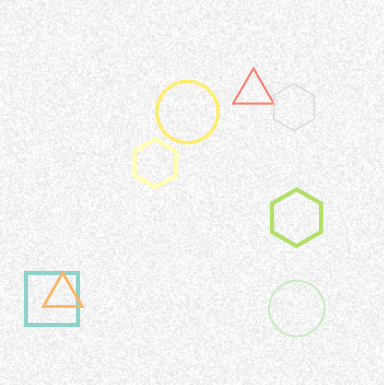[{"shape": "square", "thickness": 3, "radius": 0.33, "center": [0.135, 0.224]}, {"shape": "hexagon", "thickness": 3, "radius": 0.31, "center": [0.403, 0.576]}, {"shape": "triangle", "thickness": 1.5, "radius": 0.31, "center": [0.658, 0.761]}, {"shape": "triangle", "thickness": 2, "radius": 0.29, "center": [0.163, 0.233]}, {"shape": "hexagon", "thickness": 3, "radius": 0.37, "center": [0.77, 0.434]}, {"shape": "hexagon", "thickness": 1, "radius": 0.3, "center": [0.764, 0.722]}, {"shape": "circle", "thickness": 1.5, "radius": 0.36, "center": [0.771, 0.199]}, {"shape": "circle", "thickness": 2.5, "radius": 0.4, "center": [0.487, 0.709]}]